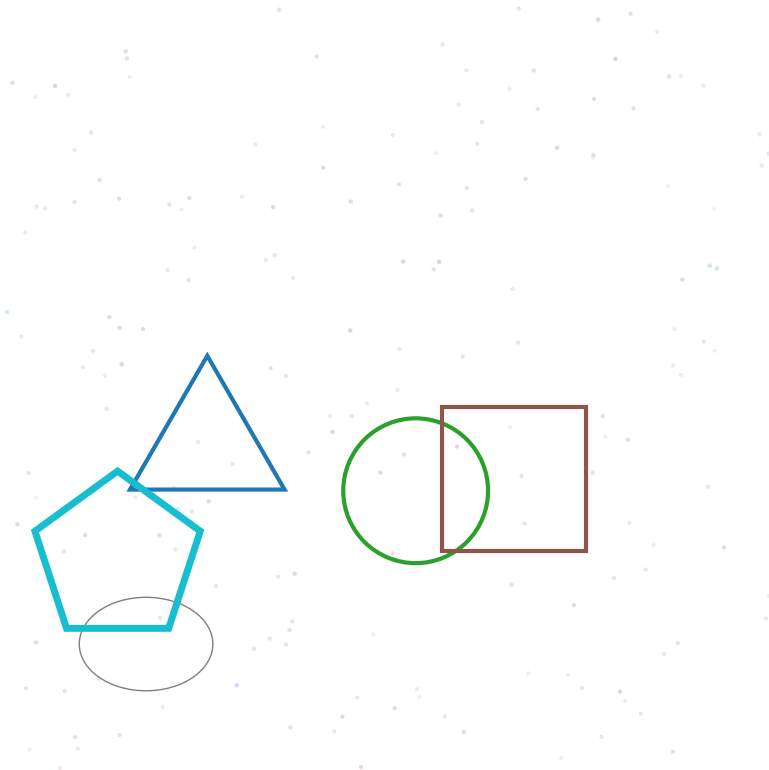[{"shape": "triangle", "thickness": 1.5, "radius": 0.58, "center": [0.269, 0.422]}, {"shape": "circle", "thickness": 1.5, "radius": 0.47, "center": [0.54, 0.363]}, {"shape": "square", "thickness": 1.5, "radius": 0.47, "center": [0.668, 0.378]}, {"shape": "oval", "thickness": 0.5, "radius": 0.43, "center": [0.19, 0.164]}, {"shape": "pentagon", "thickness": 2.5, "radius": 0.56, "center": [0.153, 0.275]}]